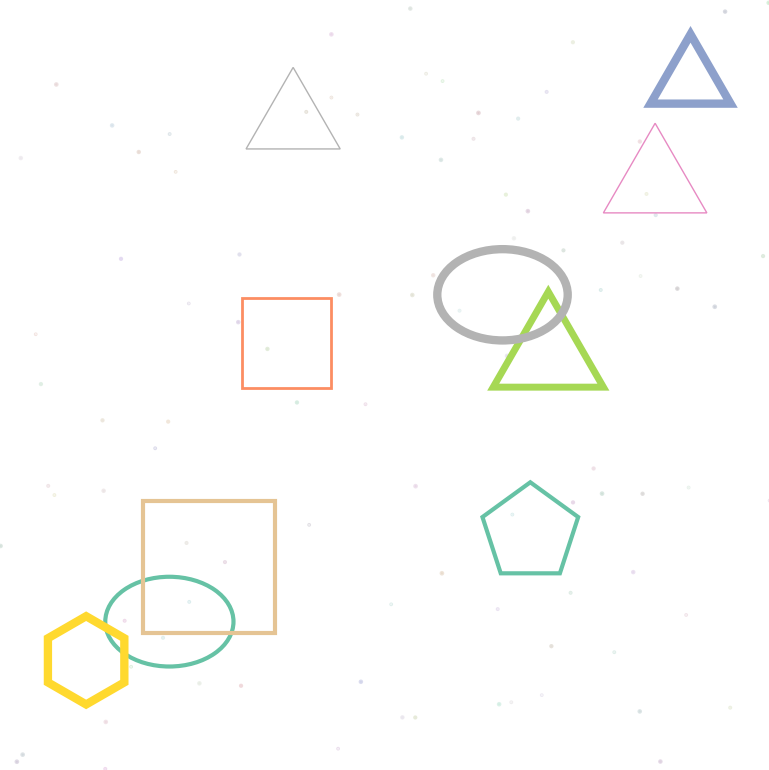[{"shape": "oval", "thickness": 1.5, "radius": 0.42, "center": [0.22, 0.193]}, {"shape": "pentagon", "thickness": 1.5, "radius": 0.33, "center": [0.689, 0.308]}, {"shape": "square", "thickness": 1, "radius": 0.29, "center": [0.372, 0.554]}, {"shape": "triangle", "thickness": 3, "radius": 0.3, "center": [0.897, 0.895]}, {"shape": "triangle", "thickness": 0.5, "radius": 0.39, "center": [0.851, 0.762]}, {"shape": "triangle", "thickness": 2.5, "radius": 0.41, "center": [0.712, 0.539]}, {"shape": "hexagon", "thickness": 3, "radius": 0.29, "center": [0.112, 0.142]}, {"shape": "square", "thickness": 1.5, "radius": 0.43, "center": [0.272, 0.264]}, {"shape": "triangle", "thickness": 0.5, "radius": 0.35, "center": [0.381, 0.842]}, {"shape": "oval", "thickness": 3, "radius": 0.42, "center": [0.653, 0.617]}]